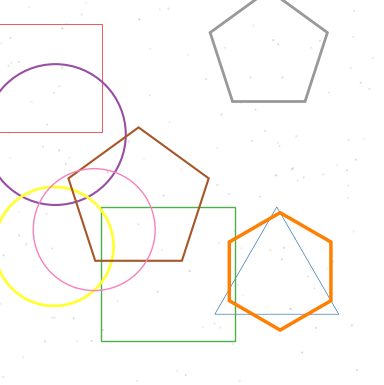[{"shape": "square", "thickness": 0.5, "radius": 0.7, "center": [0.124, 0.797]}, {"shape": "triangle", "thickness": 0.5, "radius": 0.93, "center": [0.719, 0.277]}, {"shape": "square", "thickness": 1, "radius": 0.87, "center": [0.437, 0.288]}, {"shape": "circle", "thickness": 1.5, "radius": 0.91, "center": [0.144, 0.65]}, {"shape": "hexagon", "thickness": 2.5, "radius": 0.76, "center": [0.728, 0.295]}, {"shape": "circle", "thickness": 2, "radius": 0.77, "center": [0.14, 0.36]}, {"shape": "pentagon", "thickness": 1.5, "radius": 0.96, "center": [0.36, 0.478]}, {"shape": "circle", "thickness": 1, "radius": 0.79, "center": [0.245, 0.404]}, {"shape": "pentagon", "thickness": 2, "radius": 0.8, "center": [0.698, 0.866]}]